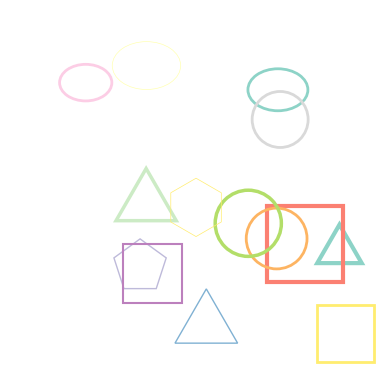[{"shape": "oval", "thickness": 2, "radius": 0.39, "center": [0.722, 0.767]}, {"shape": "triangle", "thickness": 3, "radius": 0.33, "center": [0.882, 0.35]}, {"shape": "oval", "thickness": 0.5, "radius": 0.44, "center": [0.38, 0.83]}, {"shape": "pentagon", "thickness": 1, "radius": 0.36, "center": [0.364, 0.308]}, {"shape": "square", "thickness": 3, "radius": 0.49, "center": [0.792, 0.366]}, {"shape": "triangle", "thickness": 1, "radius": 0.47, "center": [0.536, 0.156]}, {"shape": "circle", "thickness": 2, "radius": 0.39, "center": [0.719, 0.38]}, {"shape": "circle", "thickness": 2.5, "radius": 0.43, "center": [0.645, 0.42]}, {"shape": "oval", "thickness": 2, "radius": 0.34, "center": [0.223, 0.785]}, {"shape": "circle", "thickness": 2, "radius": 0.36, "center": [0.728, 0.69]}, {"shape": "square", "thickness": 1.5, "radius": 0.38, "center": [0.396, 0.289]}, {"shape": "triangle", "thickness": 2.5, "radius": 0.45, "center": [0.38, 0.472]}, {"shape": "square", "thickness": 2, "radius": 0.37, "center": [0.898, 0.133]}, {"shape": "hexagon", "thickness": 0.5, "radius": 0.38, "center": [0.509, 0.461]}]